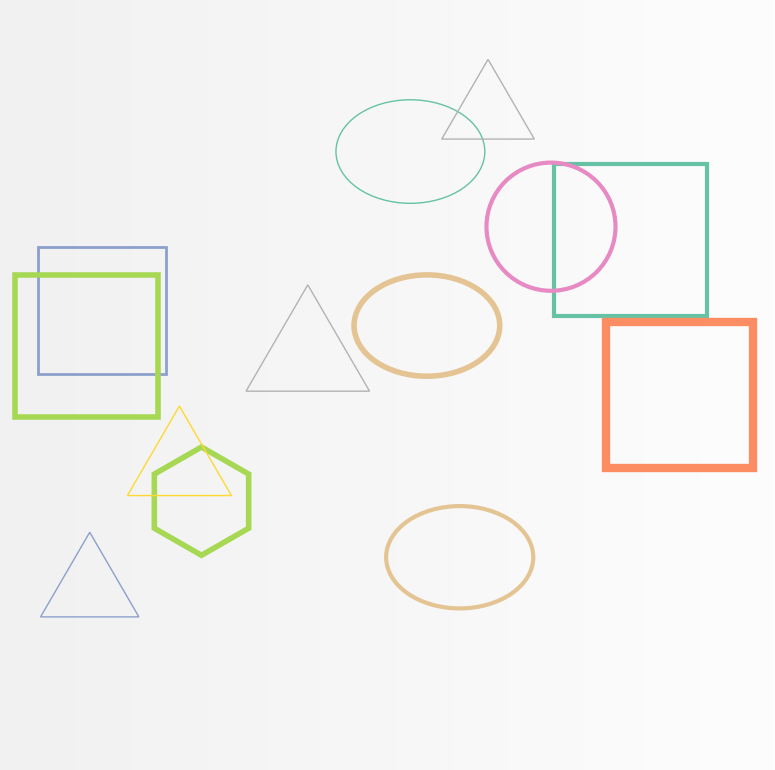[{"shape": "oval", "thickness": 0.5, "radius": 0.48, "center": [0.53, 0.803]}, {"shape": "square", "thickness": 1.5, "radius": 0.49, "center": [0.814, 0.688]}, {"shape": "square", "thickness": 3, "radius": 0.47, "center": [0.876, 0.487]}, {"shape": "square", "thickness": 1, "radius": 0.41, "center": [0.132, 0.596]}, {"shape": "triangle", "thickness": 0.5, "radius": 0.37, "center": [0.116, 0.235]}, {"shape": "circle", "thickness": 1.5, "radius": 0.42, "center": [0.711, 0.706]}, {"shape": "hexagon", "thickness": 2, "radius": 0.35, "center": [0.26, 0.349]}, {"shape": "square", "thickness": 2, "radius": 0.46, "center": [0.112, 0.551]}, {"shape": "triangle", "thickness": 0.5, "radius": 0.39, "center": [0.231, 0.395]}, {"shape": "oval", "thickness": 1.5, "radius": 0.47, "center": [0.593, 0.276]}, {"shape": "oval", "thickness": 2, "radius": 0.47, "center": [0.551, 0.577]}, {"shape": "triangle", "thickness": 0.5, "radius": 0.34, "center": [0.63, 0.854]}, {"shape": "triangle", "thickness": 0.5, "radius": 0.46, "center": [0.397, 0.538]}]